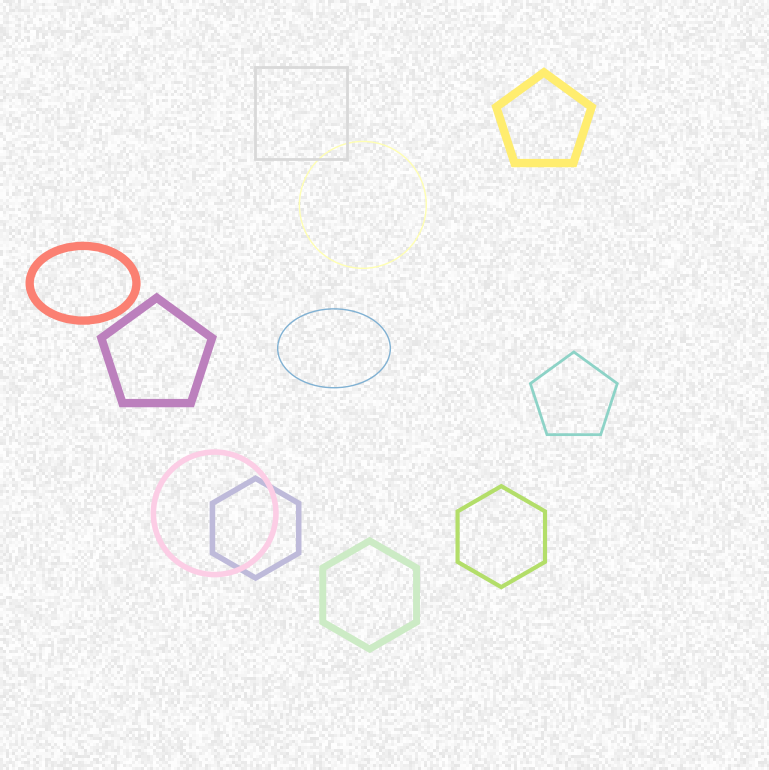[{"shape": "pentagon", "thickness": 1, "radius": 0.3, "center": [0.745, 0.484]}, {"shape": "circle", "thickness": 0.5, "radius": 0.41, "center": [0.471, 0.734]}, {"shape": "hexagon", "thickness": 2, "radius": 0.32, "center": [0.332, 0.314]}, {"shape": "oval", "thickness": 3, "radius": 0.35, "center": [0.108, 0.632]}, {"shape": "oval", "thickness": 0.5, "radius": 0.37, "center": [0.434, 0.548]}, {"shape": "hexagon", "thickness": 1.5, "radius": 0.33, "center": [0.651, 0.303]}, {"shape": "circle", "thickness": 2, "radius": 0.4, "center": [0.279, 0.333]}, {"shape": "square", "thickness": 1, "radius": 0.3, "center": [0.391, 0.854]}, {"shape": "pentagon", "thickness": 3, "radius": 0.38, "center": [0.203, 0.538]}, {"shape": "hexagon", "thickness": 2.5, "radius": 0.35, "center": [0.48, 0.227]}, {"shape": "pentagon", "thickness": 3, "radius": 0.33, "center": [0.706, 0.841]}]